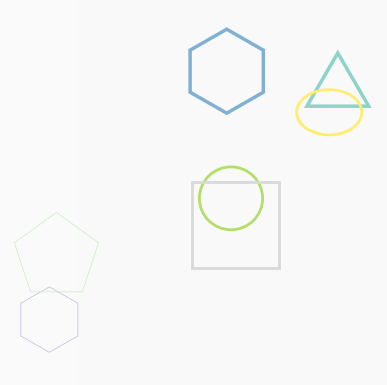[{"shape": "triangle", "thickness": 2.5, "radius": 0.46, "center": [0.872, 0.77]}, {"shape": "hexagon", "thickness": 0.5, "radius": 0.42, "center": [0.127, 0.17]}, {"shape": "hexagon", "thickness": 2.5, "radius": 0.55, "center": [0.585, 0.815]}, {"shape": "circle", "thickness": 2, "radius": 0.41, "center": [0.596, 0.485]}, {"shape": "square", "thickness": 2, "radius": 0.56, "center": [0.607, 0.415]}, {"shape": "pentagon", "thickness": 0.5, "radius": 0.57, "center": [0.146, 0.334]}, {"shape": "oval", "thickness": 2, "radius": 0.42, "center": [0.85, 0.708]}]